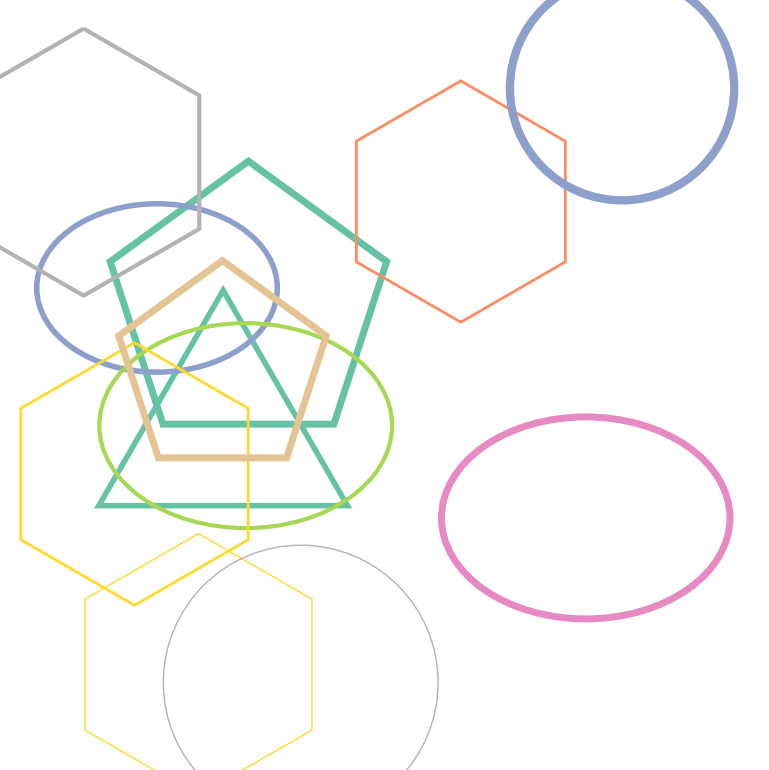[{"shape": "triangle", "thickness": 2, "radius": 0.93, "center": [0.29, 0.436]}, {"shape": "pentagon", "thickness": 2.5, "radius": 0.94, "center": [0.323, 0.602]}, {"shape": "hexagon", "thickness": 1, "radius": 0.78, "center": [0.598, 0.738]}, {"shape": "circle", "thickness": 3, "radius": 0.73, "center": [0.808, 0.885]}, {"shape": "oval", "thickness": 2, "radius": 0.78, "center": [0.204, 0.626]}, {"shape": "oval", "thickness": 2.5, "radius": 0.94, "center": [0.761, 0.327]}, {"shape": "oval", "thickness": 1.5, "radius": 0.95, "center": [0.319, 0.447]}, {"shape": "hexagon", "thickness": 0.5, "radius": 0.85, "center": [0.258, 0.137]}, {"shape": "hexagon", "thickness": 1, "radius": 0.85, "center": [0.175, 0.384]}, {"shape": "pentagon", "thickness": 2.5, "radius": 0.71, "center": [0.289, 0.52]}, {"shape": "circle", "thickness": 0.5, "radius": 0.89, "center": [0.391, 0.114]}, {"shape": "hexagon", "thickness": 1.5, "radius": 0.87, "center": [0.109, 0.789]}]